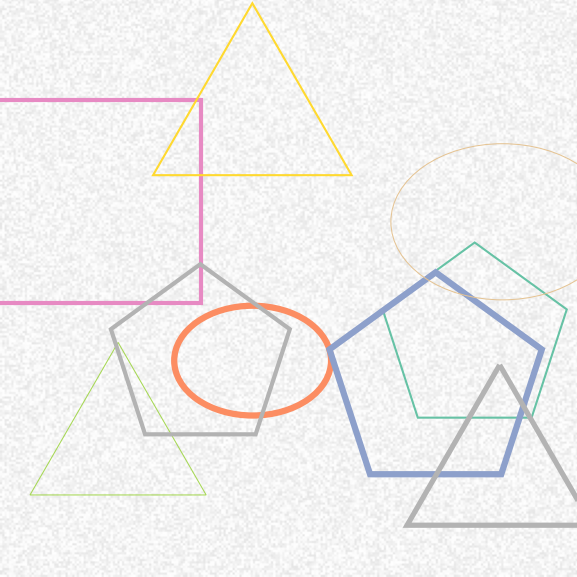[{"shape": "pentagon", "thickness": 1, "radius": 0.84, "center": [0.822, 0.412]}, {"shape": "oval", "thickness": 3, "radius": 0.68, "center": [0.437, 0.375]}, {"shape": "pentagon", "thickness": 3, "radius": 0.97, "center": [0.754, 0.334]}, {"shape": "square", "thickness": 2, "radius": 0.88, "center": [0.173, 0.65]}, {"shape": "triangle", "thickness": 0.5, "radius": 0.88, "center": [0.204, 0.23]}, {"shape": "triangle", "thickness": 1, "radius": 0.99, "center": [0.437, 0.795]}, {"shape": "oval", "thickness": 0.5, "radius": 0.97, "center": [0.87, 0.615]}, {"shape": "pentagon", "thickness": 2, "radius": 0.81, "center": [0.347, 0.379]}, {"shape": "triangle", "thickness": 2.5, "radius": 0.93, "center": [0.865, 0.182]}]